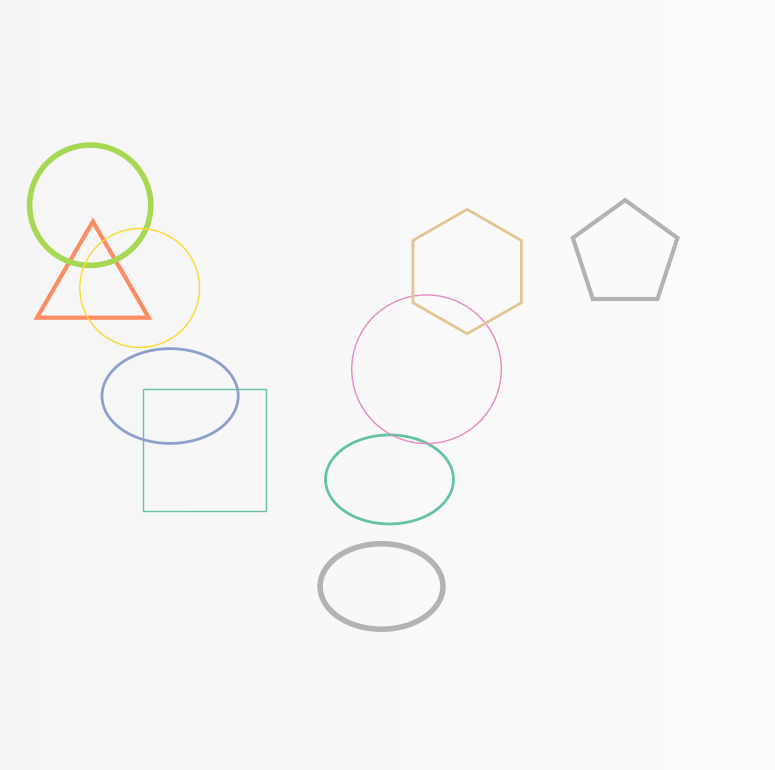[{"shape": "oval", "thickness": 1, "radius": 0.41, "center": [0.503, 0.377]}, {"shape": "square", "thickness": 0.5, "radius": 0.4, "center": [0.264, 0.416]}, {"shape": "triangle", "thickness": 1.5, "radius": 0.42, "center": [0.12, 0.629]}, {"shape": "oval", "thickness": 1, "radius": 0.44, "center": [0.219, 0.486]}, {"shape": "circle", "thickness": 0.5, "radius": 0.48, "center": [0.55, 0.52]}, {"shape": "circle", "thickness": 2, "radius": 0.39, "center": [0.116, 0.733]}, {"shape": "circle", "thickness": 0.5, "radius": 0.39, "center": [0.18, 0.626]}, {"shape": "hexagon", "thickness": 1, "radius": 0.4, "center": [0.603, 0.647]}, {"shape": "oval", "thickness": 2, "radius": 0.4, "center": [0.492, 0.238]}, {"shape": "pentagon", "thickness": 1.5, "radius": 0.35, "center": [0.807, 0.669]}]